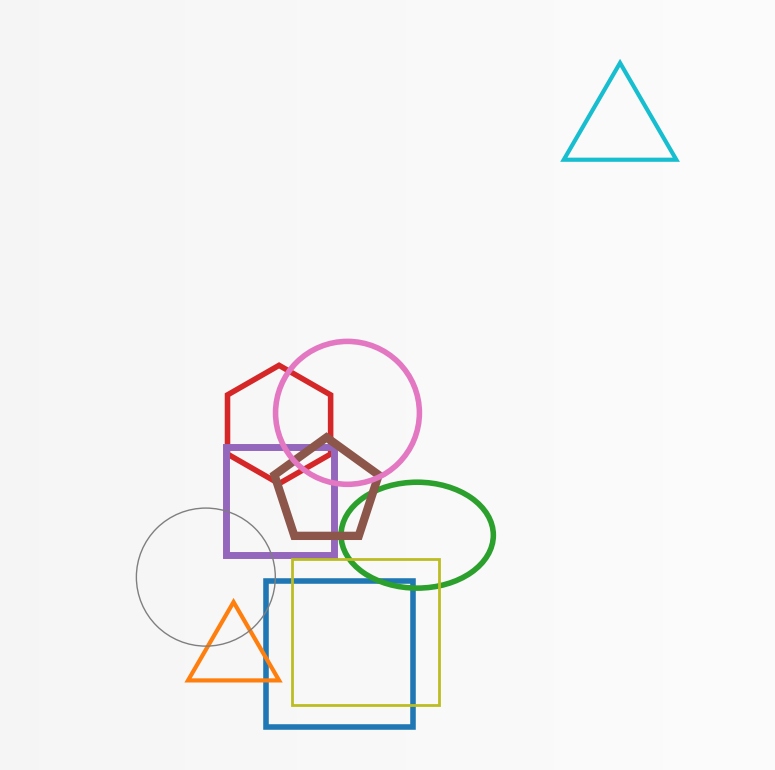[{"shape": "square", "thickness": 2, "radius": 0.47, "center": [0.439, 0.151]}, {"shape": "triangle", "thickness": 1.5, "radius": 0.34, "center": [0.301, 0.15]}, {"shape": "oval", "thickness": 2, "radius": 0.49, "center": [0.538, 0.305]}, {"shape": "hexagon", "thickness": 2, "radius": 0.38, "center": [0.36, 0.449]}, {"shape": "square", "thickness": 2.5, "radius": 0.35, "center": [0.361, 0.349]}, {"shape": "pentagon", "thickness": 3, "radius": 0.35, "center": [0.421, 0.361]}, {"shape": "circle", "thickness": 2, "radius": 0.46, "center": [0.448, 0.464]}, {"shape": "circle", "thickness": 0.5, "radius": 0.45, "center": [0.266, 0.251]}, {"shape": "square", "thickness": 1, "radius": 0.47, "center": [0.472, 0.18]}, {"shape": "triangle", "thickness": 1.5, "radius": 0.42, "center": [0.8, 0.834]}]